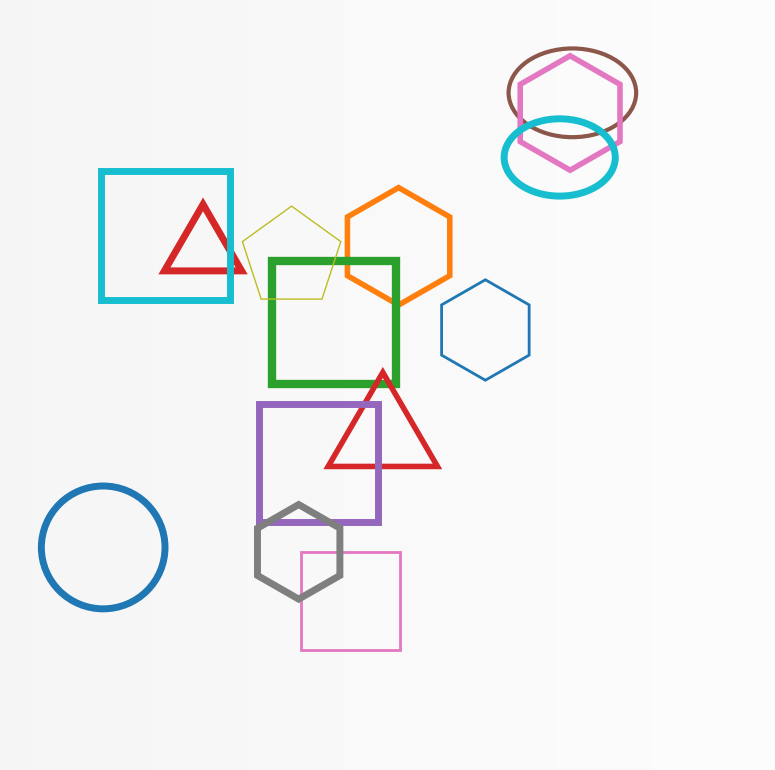[{"shape": "hexagon", "thickness": 1, "radius": 0.33, "center": [0.626, 0.571]}, {"shape": "circle", "thickness": 2.5, "radius": 0.4, "center": [0.133, 0.289]}, {"shape": "hexagon", "thickness": 2, "radius": 0.38, "center": [0.514, 0.68]}, {"shape": "square", "thickness": 3, "radius": 0.4, "center": [0.431, 0.581]}, {"shape": "triangle", "thickness": 2, "radius": 0.41, "center": [0.494, 0.435]}, {"shape": "triangle", "thickness": 2.5, "radius": 0.29, "center": [0.262, 0.677]}, {"shape": "square", "thickness": 2.5, "radius": 0.38, "center": [0.411, 0.398]}, {"shape": "oval", "thickness": 1.5, "radius": 0.41, "center": [0.739, 0.879]}, {"shape": "hexagon", "thickness": 2, "radius": 0.37, "center": [0.736, 0.853]}, {"shape": "square", "thickness": 1, "radius": 0.32, "center": [0.452, 0.219]}, {"shape": "hexagon", "thickness": 2.5, "radius": 0.31, "center": [0.385, 0.283]}, {"shape": "pentagon", "thickness": 0.5, "radius": 0.33, "center": [0.376, 0.666]}, {"shape": "oval", "thickness": 2.5, "radius": 0.36, "center": [0.722, 0.796]}, {"shape": "square", "thickness": 2.5, "radius": 0.42, "center": [0.213, 0.694]}]